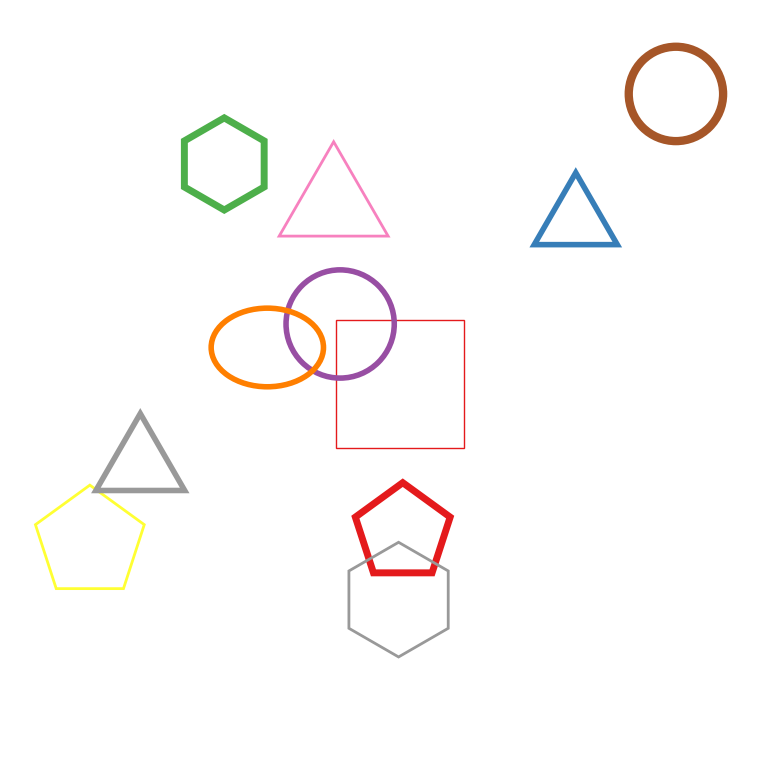[{"shape": "square", "thickness": 0.5, "radius": 0.42, "center": [0.519, 0.501]}, {"shape": "pentagon", "thickness": 2.5, "radius": 0.32, "center": [0.523, 0.308]}, {"shape": "triangle", "thickness": 2, "radius": 0.31, "center": [0.748, 0.713]}, {"shape": "hexagon", "thickness": 2.5, "radius": 0.3, "center": [0.291, 0.787]}, {"shape": "circle", "thickness": 2, "radius": 0.35, "center": [0.442, 0.579]}, {"shape": "oval", "thickness": 2, "radius": 0.36, "center": [0.347, 0.549]}, {"shape": "pentagon", "thickness": 1, "radius": 0.37, "center": [0.117, 0.296]}, {"shape": "circle", "thickness": 3, "radius": 0.31, "center": [0.878, 0.878]}, {"shape": "triangle", "thickness": 1, "radius": 0.41, "center": [0.433, 0.734]}, {"shape": "triangle", "thickness": 2, "radius": 0.33, "center": [0.182, 0.396]}, {"shape": "hexagon", "thickness": 1, "radius": 0.37, "center": [0.518, 0.221]}]